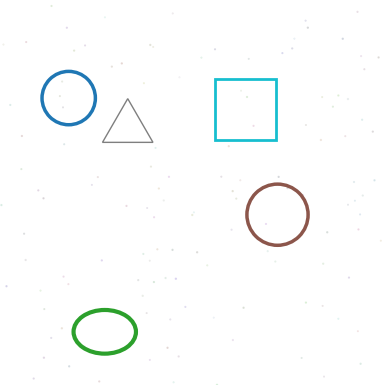[{"shape": "circle", "thickness": 2.5, "radius": 0.35, "center": [0.178, 0.745]}, {"shape": "oval", "thickness": 3, "radius": 0.41, "center": [0.272, 0.138]}, {"shape": "circle", "thickness": 2.5, "radius": 0.4, "center": [0.721, 0.442]}, {"shape": "triangle", "thickness": 1, "radius": 0.38, "center": [0.332, 0.668]}, {"shape": "square", "thickness": 2, "radius": 0.39, "center": [0.638, 0.716]}]